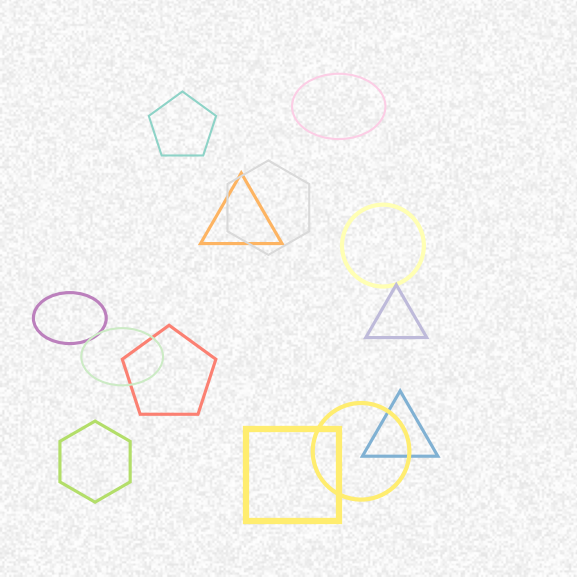[{"shape": "pentagon", "thickness": 1, "radius": 0.31, "center": [0.316, 0.779]}, {"shape": "circle", "thickness": 2, "radius": 0.35, "center": [0.663, 0.574]}, {"shape": "triangle", "thickness": 1.5, "radius": 0.3, "center": [0.686, 0.445]}, {"shape": "pentagon", "thickness": 1.5, "radius": 0.43, "center": [0.293, 0.351]}, {"shape": "triangle", "thickness": 1.5, "radius": 0.38, "center": [0.693, 0.247]}, {"shape": "triangle", "thickness": 1.5, "radius": 0.41, "center": [0.418, 0.618]}, {"shape": "hexagon", "thickness": 1.5, "radius": 0.35, "center": [0.165, 0.2]}, {"shape": "oval", "thickness": 1, "radius": 0.4, "center": [0.587, 0.815]}, {"shape": "hexagon", "thickness": 1, "radius": 0.41, "center": [0.465, 0.64]}, {"shape": "oval", "thickness": 1.5, "radius": 0.32, "center": [0.121, 0.448]}, {"shape": "oval", "thickness": 1, "radius": 0.35, "center": [0.212, 0.381]}, {"shape": "square", "thickness": 3, "radius": 0.4, "center": [0.507, 0.177]}, {"shape": "circle", "thickness": 2, "radius": 0.42, "center": [0.625, 0.218]}]